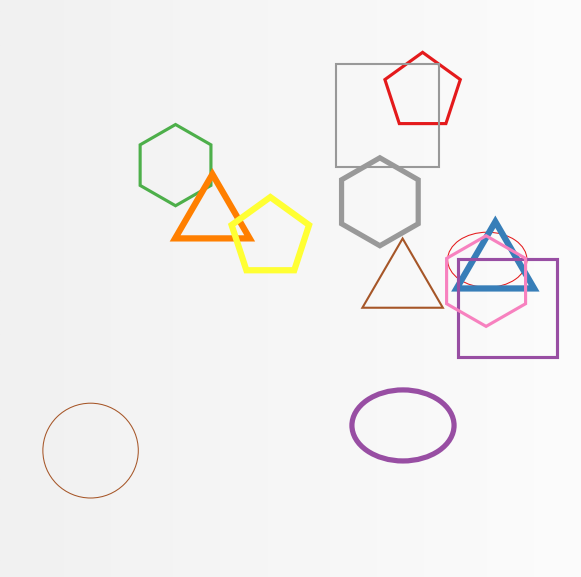[{"shape": "oval", "thickness": 0.5, "radius": 0.34, "center": [0.838, 0.549]}, {"shape": "pentagon", "thickness": 1.5, "radius": 0.34, "center": [0.727, 0.84]}, {"shape": "triangle", "thickness": 3, "radius": 0.39, "center": [0.852, 0.538]}, {"shape": "hexagon", "thickness": 1.5, "radius": 0.35, "center": [0.302, 0.713]}, {"shape": "square", "thickness": 1.5, "radius": 0.43, "center": [0.874, 0.466]}, {"shape": "oval", "thickness": 2.5, "radius": 0.44, "center": [0.693, 0.262]}, {"shape": "triangle", "thickness": 3, "radius": 0.37, "center": [0.365, 0.623]}, {"shape": "pentagon", "thickness": 3, "radius": 0.35, "center": [0.465, 0.588]}, {"shape": "circle", "thickness": 0.5, "radius": 0.41, "center": [0.156, 0.219]}, {"shape": "triangle", "thickness": 1, "radius": 0.4, "center": [0.693, 0.506]}, {"shape": "hexagon", "thickness": 1.5, "radius": 0.39, "center": [0.836, 0.512]}, {"shape": "hexagon", "thickness": 2.5, "radius": 0.38, "center": [0.654, 0.65]}, {"shape": "square", "thickness": 1, "radius": 0.44, "center": [0.666, 0.799]}]